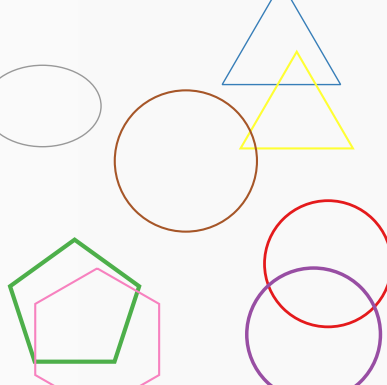[{"shape": "circle", "thickness": 2, "radius": 0.82, "center": [0.846, 0.315]}, {"shape": "triangle", "thickness": 1, "radius": 0.88, "center": [0.726, 0.869]}, {"shape": "pentagon", "thickness": 3, "radius": 0.88, "center": [0.193, 0.202]}, {"shape": "circle", "thickness": 2.5, "radius": 0.86, "center": [0.809, 0.131]}, {"shape": "triangle", "thickness": 1.5, "radius": 0.84, "center": [0.766, 0.698]}, {"shape": "circle", "thickness": 1.5, "radius": 0.92, "center": [0.48, 0.582]}, {"shape": "hexagon", "thickness": 1.5, "radius": 0.92, "center": [0.251, 0.118]}, {"shape": "oval", "thickness": 1, "radius": 0.76, "center": [0.11, 0.725]}]